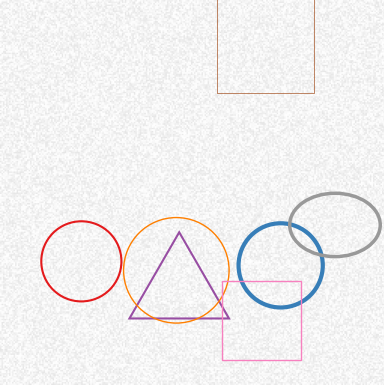[{"shape": "circle", "thickness": 1.5, "radius": 0.52, "center": [0.211, 0.321]}, {"shape": "circle", "thickness": 3, "radius": 0.55, "center": [0.729, 0.311]}, {"shape": "triangle", "thickness": 1.5, "radius": 0.75, "center": [0.465, 0.247]}, {"shape": "circle", "thickness": 1, "radius": 0.69, "center": [0.458, 0.298]}, {"shape": "square", "thickness": 0.5, "radius": 0.63, "center": [0.689, 0.885]}, {"shape": "square", "thickness": 1, "radius": 0.51, "center": [0.678, 0.168]}, {"shape": "oval", "thickness": 2.5, "radius": 0.59, "center": [0.87, 0.416]}]